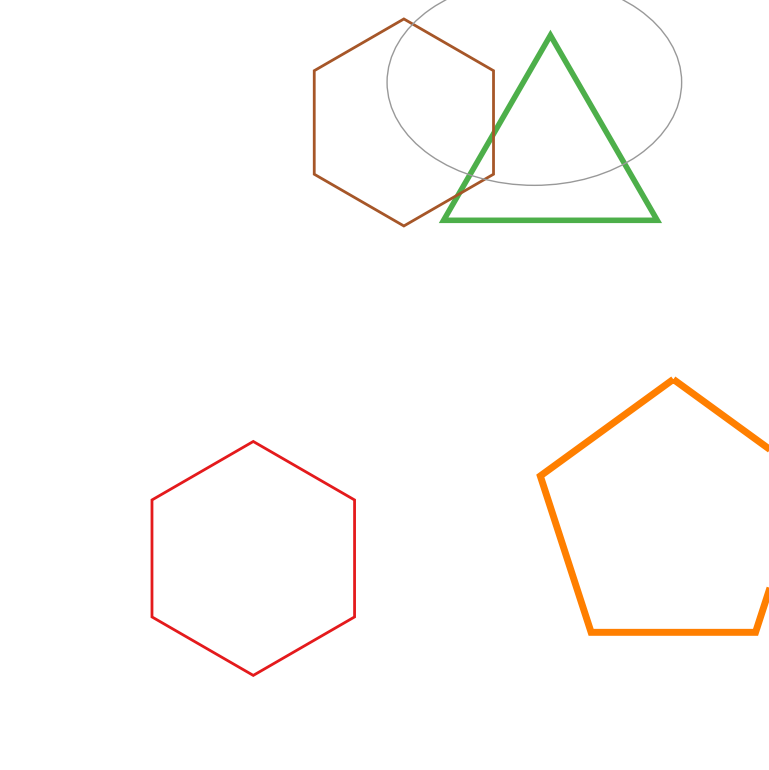[{"shape": "hexagon", "thickness": 1, "radius": 0.76, "center": [0.329, 0.275]}, {"shape": "triangle", "thickness": 2, "radius": 0.8, "center": [0.715, 0.794]}, {"shape": "pentagon", "thickness": 2.5, "radius": 0.91, "center": [0.874, 0.326]}, {"shape": "hexagon", "thickness": 1, "radius": 0.67, "center": [0.525, 0.841]}, {"shape": "oval", "thickness": 0.5, "radius": 0.96, "center": [0.694, 0.893]}]